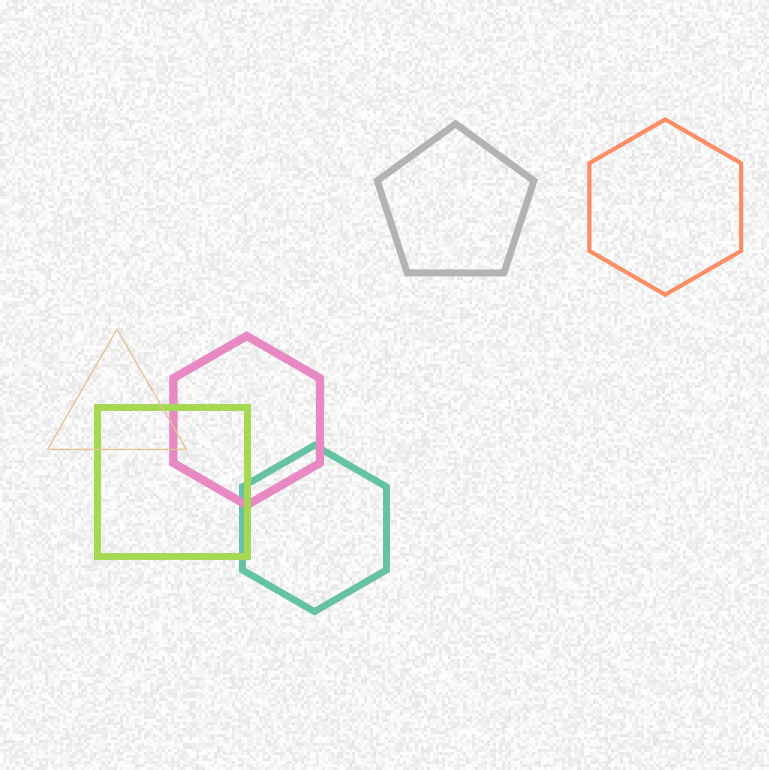[{"shape": "hexagon", "thickness": 2.5, "radius": 0.54, "center": [0.408, 0.314]}, {"shape": "hexagon", "thickness": 1.5, "radius": 0.57, "center": [0.864, 0.731]}, {"shape": "hexagon", "thickness": 3, "radius": 0.55, "center": [0.32, 0.454]}, {"shape": "square", "thickness": 2.5, "radius": 0.48, "center": [0.223, 0.375]}, {"shape": "triangle", "thickness": 0.5, "radius": 0.52, "center": [0.152, 0.468]}, {"shape": "pentagon", "thickness": 2.5, "radius": 0.53, "center": [0.592, 0.732]}]